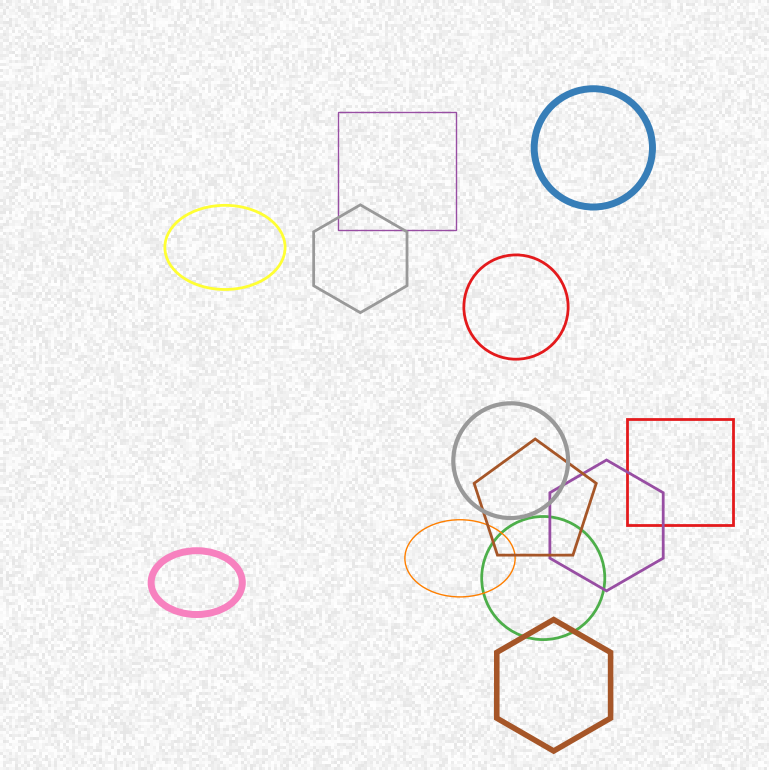[{"shape": "circle", "thickness": 1, "radius": 0.34, "center": [0.67, 0.601]}, {"shape": "square", "thickness": 1, "radius": 0.34, "center": [0.884, 0.387]}, {"shape": "circle", "thickness": 2.5, "radius": 0.38, "center": [0.771, 0.808]}, {"shape": "circle", "thickness": 1, "radius": 0.4, "center": [0.706, 0.249]}, {"shape": "hexagon", "thickness": 1, "radius": 0.42, "center": [0.788, 0.318]}, {"shape": "square", "thickness": 0.5, "radius": 0.39, "center": [0.516, 0.778]}, {"shape": "oval", "thickness": 0.5, "radius": 0.36, "center": [0.597, 0.275]}, {"shape": "oval", "thickness": 1, "radius": 0.39, "center": [0.292, 0.679]}, {"shape": "pentagon", "thickness": 1, "radius": 0.42, "center": [0.695, 0.347]}, {"shape": "hexagon", "thickness": 2, "radius": 0.43, "center": [0.719, 0.11]}, {"shape": "oval", "thickness": 2.5, "radius": 0.3, "center": [0.255, 0.243]}, {"shape": "hexagon", "thickness": 1, "radius": 0.35, "center": [0.468, 0.664]}, {"shape": "circle", "thickness": 1.5, "radius": 0.37, "center": [0.663, 0.402]}]